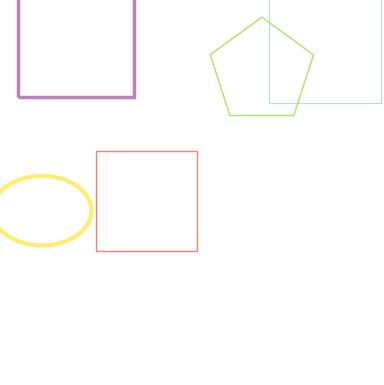[{"shape": "square", "thickness": 0.5, "radius": 0.73, "center": [0.844, 0.878]}, {"shape": "square", "thickness": 1, "radius": 0.65, "center": [0.38, 0.479]}, {"shape": "pentagon", "thickness": 1, "radius": 0.71, "center": [0.68, 0.814]}, {"shape": "square", "thickness": 2.5, "radius": 0.75, "center": [0.198, 0.898]}, {"shape": "oval", "thickness": 3, "radius": 0.64, "center": [0.109, 0.453]}]